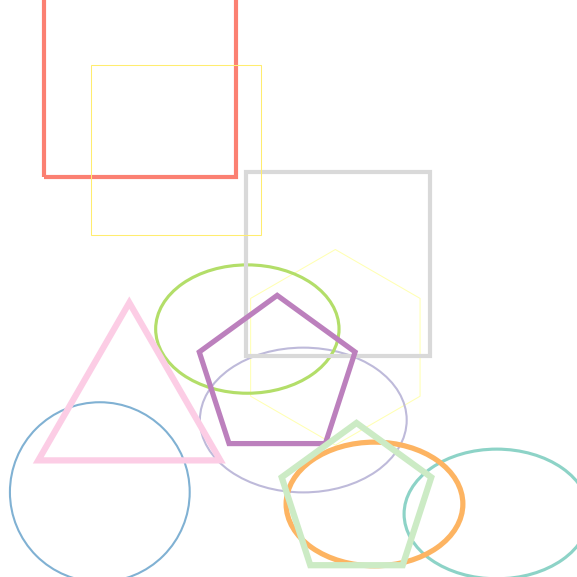[{"shape": "oval", "thickness": 1.5, "radius": 0.8, "center": [0.86, 0.109]}, {"shape": "hexagon", "thickness": 0.5, "radius": 0.85, "center": [0.581, 0.398]}, {"shape": "oval", "thickness": 1, "radius": 0.9, "center": [0.525, 0.272]}, {"shape": "square", "thickness": 2, "radius": 0.83, "center": [0.242, 0.859]}, {"shape": "circle", "thickness": 1, "radius": 0.78, "center": [0.173, 0.147]}, {"shape": "oval", "thickness": 2.5, "radius": 0.77, "center": [0.648, 0.126]}, {"shape": "oval", "thickness": 1.5, "radius": 0.79, "center": [0.428, 0.429]}, {"shape": "triangle", "thickness": 3, "radius": 0.91, "center": [0.224, 0.293]}, {"shape": "square", "thickness": 2, "radius": 0.8, "center": [0.586, 0.542]}, {"shape": "pentagon", "thickness": 2.5, "radius": 0.71, "center": [0.48, 0.346]}, {"shape": "pentagon", "thickness": 3, "radius": 0.68, "center": [0.617, 0.131]}, {"shape": "square", "thickness": 0.5, "radius": 0.74, "center": [0.305, 0.739]}]